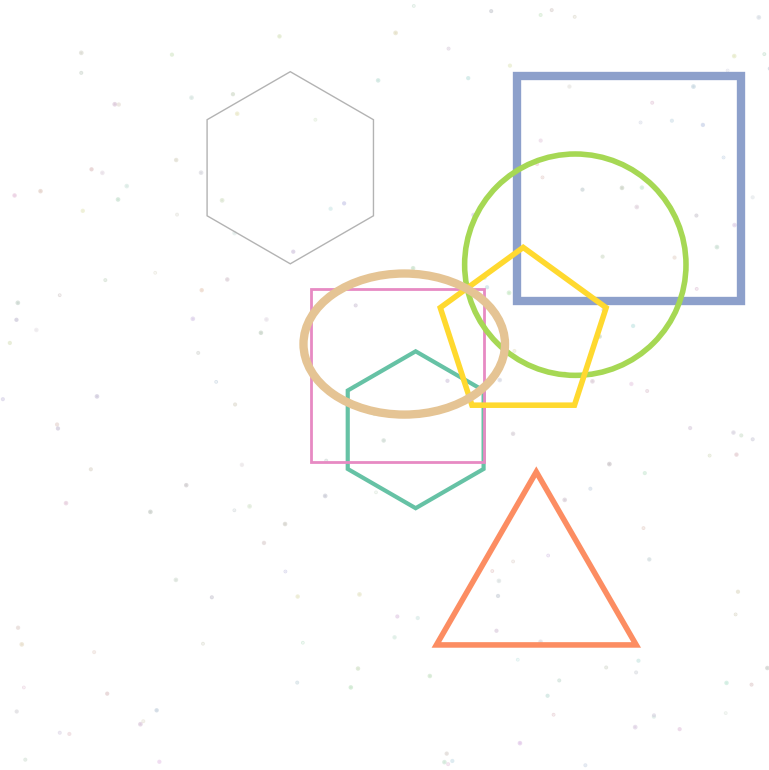[{"shape": "hexagon", "thickness": 1.5, "radius": 0.51, "center": [0.54, 0.442]}, {"shape": "triangle", "thickness": 2, "radius": 0.75, "center": [0.696, 0.237]}, {"shape": "square", "thickness": 3, "radius": 0.73, "center": [0.816, 0.755]}, {"shape": "square", "thickness": 1, "radius": 0.56, "center": [0.516, 0.513]}, {"shape": "circle", "thickness": 2, "radius": 0.72, "center": [0.747, 0.656]}, {"shape": "pentagon", "thickness": 2, "radius": 0.57, "center": [0.679, 0.565]}, {"shape": "oval", "thickness": 3, "radius": 0.65, "center": [0.525, 0.553]}, {"shape": "hexagon", "thickness": 0.5, "radius": 0.62, "center": [0.377, 0.782]}]